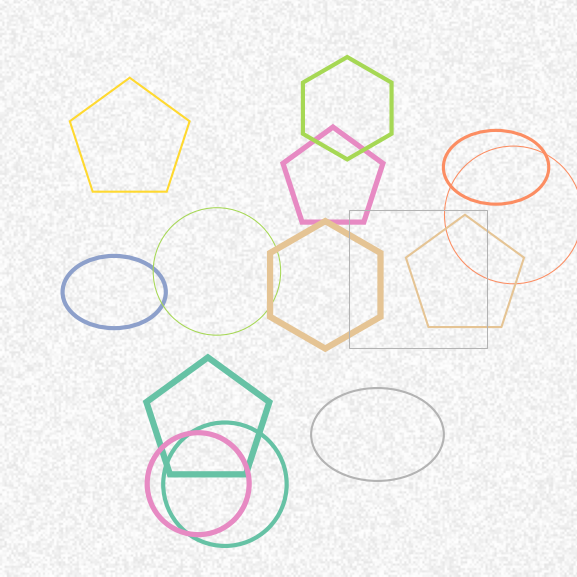[{"shape": "pentagon", "thickness": 3, "radius": 0.56, "center": [0.36, 0.268]}, {"shape": "circle", "thickness": 2, "radius": 0.53, "center": [0.389, 0.161]}, {"shape": "oval", "thickness": 1.5, "radius": 0.46, "center": [0.859, 0.709]}, {"shape": "circle", "thickness": 0.5, "radius": 0.6, "center": [0.889, 0.627]}, {"shape": "oval", "thickness": 2, "radius": 0.45, "center": [0.198, 0.493]}, {"shape": "circle", "thickness": 2.5, "radius": 0.44, "center": [0.343, 0.162]}, {"shape": "pentagon", "thickness": 2.5, "radius": 0.45, "center": [0.577, 0.688]}, {"shape": "circle", "thickness": 0.5, "radius": 0.55, "center": [0.376, 0.529]}, {"shape": "hexagon", "thickness": 2, "radius": 0.44, "center": [0.601, 0.812]}, {"shape": "pentagon", "thickness": 1, "radius": 0.55, "center": [0.225, 0.755]}, {"shape": "hexagon", "thickness": 3, "radius": 0.55, "center": [0.563, 0.506]}, {"shape": "pentagon", "thickness": 1, "radius": 0.54, "center": [0.805, 0.52]}, {"shape": "square", "thickness": 0.5, "radius": 0.6, "center": [0.724, 0.516]}, {"shape": "oval", "thickness": 1, "radius": 0.57, "center": [0.654, 0.247]}]